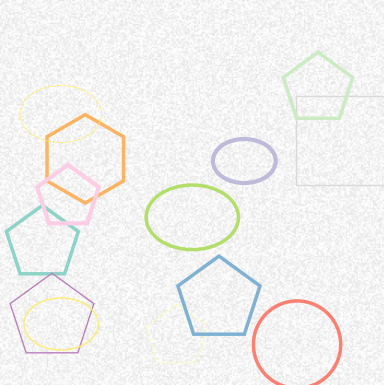[{"shape": "pentagon", "thickness": 2.5, "radius": 0.49, "center": [0.11, 0.368]}, {"shape": "pentagon", "thickness": 0.5, "radius": 0.42, "center": [0.46, 0.126]}, {"shape": "oval", "thickness": 3, "radius": 0.41, "center": [0.635, 0.582]}, {"shape": "circle", "thickness": 2.5, "radius": 0.57, "center": [0.772, 0.105]}, {"shape": "pentagon", "thickness": 2.5, "radius": 0.56, "center": [0.569, 0.223]}, {"shape": "hexagon", "thickness": 2.5, "radius": 0.57, "center": [0.222, 0.587]}, {"shape": "oval", "thickness": 2.5, "radius": 0.6, "center": [0.499, 0.436]}, {"shape": "pentagon", "thickness": 3, "radius": 0.42, "center": [0.177, 0.488]}, {"shape": "square", "thickness": 1, "radius": 0.58, "center": [0.885, 0.635]}, {"shape": "pentagon", "thickness": 1, "radius": 0.57, "center": [0.135, 0.176]}, {"shape": "pentagon", "thickness": 2.5, "radius": 0.47, "center": [0.826, 0.769]}, {"shape": "oval", "thickness": 1, "radius": 0.48, "center": [0.159, 0.158]}, {"shape": "oval", "thickness": 0.5, "radius": 0.53, "center": [0.158, 0.704]}]